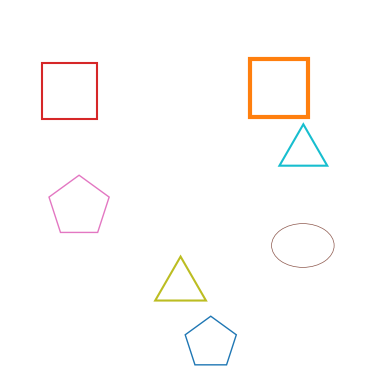[{"shape": "pentagon", "thickness": 1, "radius": 0.35, "center": [0.547, 0.109]}, {"shape": "square", "thickness": 3, "radius": 0.38, "center": [0.724, 0.772]}, {"shape": "square", "thickness": 1.5, "radius": 0.36, "center": [0.18, 0.763]}, {"shape": "oval", "thickness": 0.5, "radius": 0.41, "center": [0.787, 0.362]}, {"shape": "pentagon", "thickness": 1, "radius": 0.41, "center": [0.205, 0.463]}, {"shape": "triangle", "thickness": 1.5, "radius": 0.38, "center": [0.469, 0.257]}, {"shape": "triangle", "thickness": 1.5, "radius": 0.36, "center": [0.788, 0.605]}]